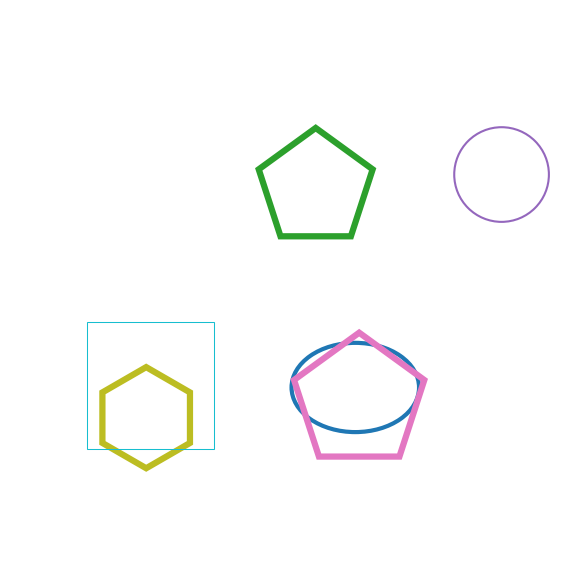[{"shape": "oval", "thickness": 2, "radius": 0.55, "center": [0.615, 0.328]}, {"shape": "pentagon", "thickness": 3, "radius": 0.52, "center": [0.547, 0.674]}, {"shape": "circle", "thickness": 1, "radius": 0.41, "center": [0.869, 0.697]}, {"shape": "pentagon", "thickness": 3, "radius": 0.59, "center": [0.622, 0.304]}, {"shape": "hexagon", "thickness": 3, "radius": 0.44, "center": [0.253, 0.276]}, {"shape": "square", "thickness": 0.5, "radius": 0.55, "center": [0.26, 0.332]}]